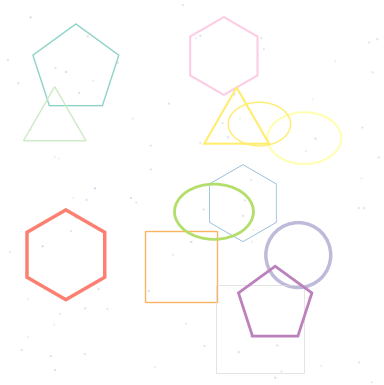[{"shape": "pentagon", "thickness": 1, "radius": 0.59, "center": [0.197, 0.82]}, {"shape": "oval", "thickness": 1.5, "radius": 0.48, "center": [0.79, 0.641]}, {"shape": "circle", "thickness": 2.5, "radius": 0.42, "center": [0.775, 0.337]}, {"shape": "hexagon", "thickness": 2.5, "radius": 0.58, "center": [0.171, 0.338]}, {"shape": "hexagon", "thickness": 0.5, "radius": 0.5, "center": [0.631, 0.472]}, {"shape": "square", "thickness": 1, "radius": 0.46, "center": [0.47, 0.307]}, {"shape": "oval", "thickness": 2, "radius": 0.51, "center": [0.556, 0.45]}, {"shape": "hexagon", "thickness": 1.5, "radius": 0.51, "center": [0.581, 0.855]}, {"shape": "square", "thickness": 0.5, "radius": 0.57, "center": [0.674, 0.144]}, {"shape": "pentagon", "thickness": 2, "radius": 0.5, "center": [0.715, 0.208]}, {"shape": "triangle", "thickness": 1, "radius": 0.47, "center": [0.142, 0.681]}, {"shape": "oval", "thickness": 1, "radius": 0.41, "center": [0.674, 0.678]}, {"shape": "triangle", "thickness": 1.5, "radius": 0.49, "center": [0.615, 0.675]}]